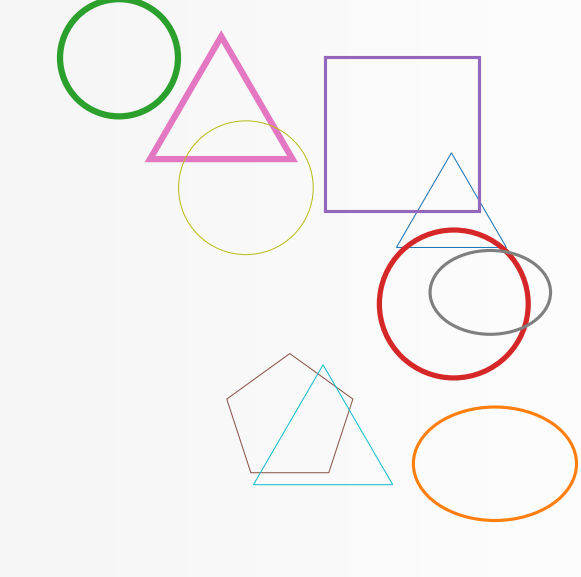[{"shape": "triangle", "thickness": 0.5, "radius": 0.55, "center": [0.777, 0.625]}, {"shape": "oval", "thickness": 1.5, "radius": 0.7, "center": [0.852, 0.196]}, {"shape": "circle", "thickness": 3, "radius": 0.51, "center": [0.205, 0.899]}, {"shape": "circle", "thickness": 2.5, "radius": 0.64, "center": [0.781, 0.473]}, {"shape": "square", "thickness": 1.5, "radius": 0.67, "center": [0.692, 0.767]}, {"shape": "pentagon", "thickness": 0.5, "radius": 0.57, "center": [0.499, 0.273]}, {"shape": "triangle", "thickness": 3, "radius": 0.71, "center": [0.381, 0.794]}, {"shape": "oval", "thickness": 1.5, "radius": 0.52, "center": [0.844, 0.493]}, {"shape": "circle", "thickness": 0.5, "radius": 0.58, "center": [0.423, 0.674]}, {"shape": "triangle", "thickness": 0.5, "radius": 0.69, "center": [0.556, 0.229]}]